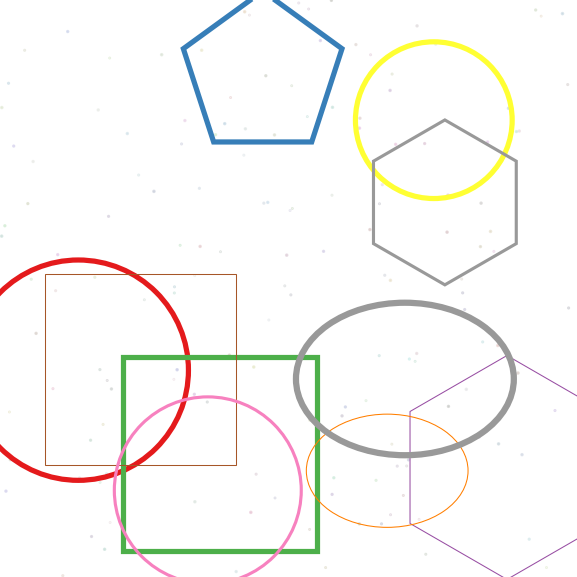[{"shape": "circle", "thickness": 2.5, "radius": 0.95, "center": [0.136, 0.358]}, {"shape": "pentagon", "thickness": 2.5, "radius": 0.72, "center": [0.455, 0.87]}, {"shape": "square", "thickness": 2.5, "radius": 0.84, "center": [0.381, 0.213]}, {"shape": "hexagon", "thickness": 0.5, "radius": 0.97, "center": [0.878, 0.19]}, {"shape": "oval", "thickness": 0.5, "radius": 0.7, "center": [0.67, 0.184]}, {"shape": "circle", "thickness": 2.5, "radius": 0.68, "center": [0.751, 0.791]}, {"shape": "square", "thickness": 0.5, "radius": 0.83, "center": [0.243, 0.359]}, {"shape": "circle", "thickness": 1.5, "radius": 0.81, "center": [0.36, 0.15]}, {"shape": "oval", "thickness": 3, "radius": 0.94, "center": [0.701, 0.343]}, {"shape": "hexagon", "thickness": 1.5, "radius": 0.71, "center": [0.77, 0.649]}]